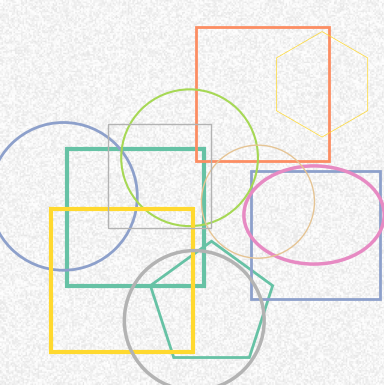[{"shape": "square", "thickness": 3, "radius": 0.89, "center": [0.351, 0.435]}, {"shape": "pentagon", "thickness": 2, "radius": 0.83, "center": [0.549, 0.206]}, {"shape": "square", "thickness": 2, "radius": 0.87, "center": [0.682, 0.755]}, {"shape": "circle", "thickness": 2, "radius": 0.96, "center": [0.165, 0.49]}, {"shape": "square", "thickness": 2, "radius": 0.84, "center": [0.819, 0.389]}, {"shape": "oval", "thickness": 2.5, "radius": 0.91, "center": [0.816, 0.442]}, {"shape": "circle", "thickness": 1.5, "radius": 0.89, "center": [0.492, 0.59]}, {"shape": "hexagon", "thickness": 0.5, "radius": 0.68, "center": [0.837, 0.781]}, {"shape": "square", "thickness": 3, "radius": 0.92, "center": [0.316, 0.272]}, {"shape": "circle", "thickness": 1, "radius": 0.73, "center": [0.67, 0.476]}, {"shape": "circle", "thickness": 2.5, "radius": 0.91, "center": [0.505, 0.168]}, {"shape": "square", "thickness": 1, "radius": 0.67, "center": [0.414, 0.543]}]